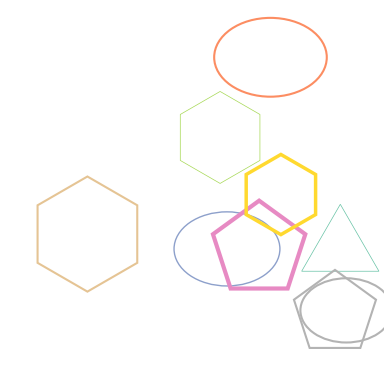[{"shape": "triangle", "thickness": 0.5, "radius": 0.58, "center": [0.884, 0.353]}, {"shape": "oval", "thickness": 1.5, "radius": 0.73, "center": [0.703, 0.851]}, {"shape": "oval", "thickness": 1, "radius": 0.69, "center": [0.59, 0.353]}, {"shape": "pentagon", "thickness": 3, "radius": 0.63, "center": [0.673, 0.353]}, {"shape": "hexagon", "thickness": 0.5, "radius": 0.6, "center": [0.572, 0.643]}, {"shape": "hexagon", "thickness": 2.5, "radius": 0.52, "center": [0.73, 0.495]}, {"shape": "hexagon", "thickness": 1.5, "radius": 0.75, "center": [0.227, 0.392]}, {"shape": "oval", "thickness": 1.5, "radius": 0.6, "center": [0.899, 0.194]}, {"shape": "pentagon", "thickness": 1.5, "radius": 0.56, "center": [0.87, 0.187]}]